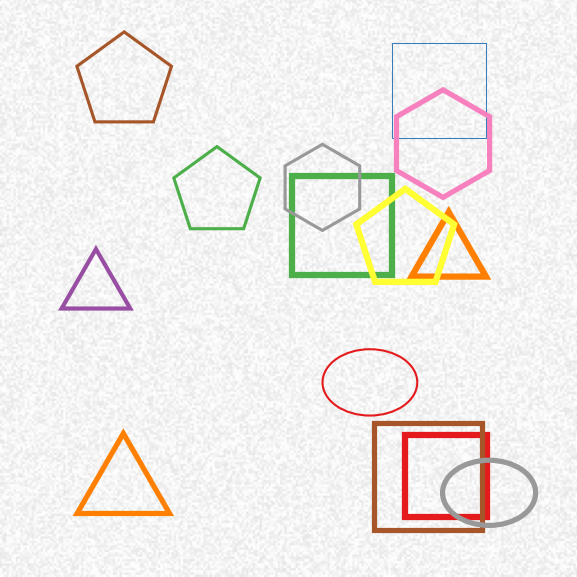[{"shape": "square", "thickness": 3, "radius": 0.36, "center": [0.772, 0.175]}, {"shape": "oval", "thickness": 1, "radius": 0.41, "center": [0.641, 0.337]}, {"shape": "square", "thickness": 0.5, "radius": 0.41, "center": [0.76, 0.843]}, {"shape": "square", "thickness": 3, "radius": 0.43, "center": [0.592, 0.608]}, {"shape": "pentagon", "thickness": 1.5, "radius": 0.39, "center": [0.376, 0.667]}, {"shape": "triangle", "thickness": 2, "radius": 0.34, "center": [0.166, 0.499]}, {"shape": "triangle", "thickness": 3, "radius": 0.37, "center": [0.777, 0.557]}, {"shape": "triangle", "thickness": 2.5, "radius": 0.46, "center": [0.214, 0.156]}, {"shape": "pentagon", "thickness": 3, "radius": 0.45, "center": [0.702, 0.583]}, {"shape": "pentagon", "thickness": 1.5, "radius": 0.43, "center": [0.215, 0.858]}, {"shape": "square", "thickness": 2.5, "radius": 0.46, "center": [0.741, 0.174]}, {"shape": "hexagon", "thickness": 2.5, "radius": 0.47, "center": [0.767, 0.75]}, {"shape": "oval", "thickness": 2.5, "radius": 0.4, "center": [0.847, 0.146]}, {"shape": "hexagon", "thickness": 1.5, "radius": 0.37, "center": [0.558, 0.675]}]